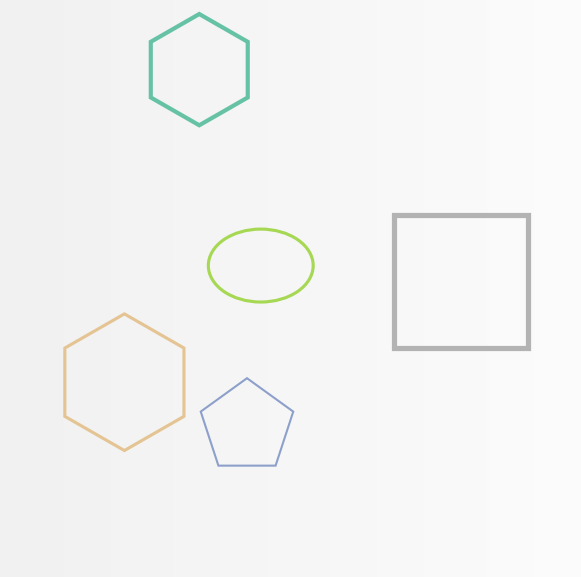[{"shape": "hexagon", "thickness": 2, "radius": 0.48, "center": [0.343, 0.879]}, {"shape": "pentagon", "thickness": 1, "radius": 0.42, "center": [0.425, 0.261]}, {"shape": "oval", "thickness": 1.5, "radius": 0.45, "center": [0.449, 0.539]}, {"shape": "hexagon", "thickness": 1.5, "radius": 0.59, "center": [0.214, 0.337]}, {"shape": "square", "thickness": 2.5, "radius": 0.58, "center": [0.793, 0.512]}]